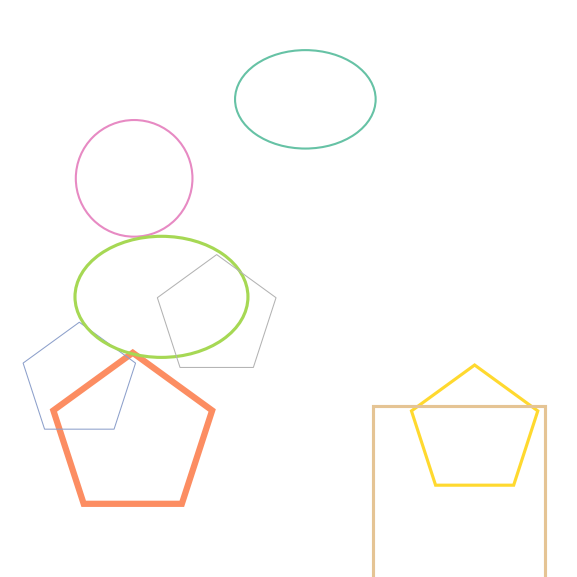[{"shape": "oval", "thickness": 1, "radius": 0.61, "center": [0.529, 0.827]}, {"shape": "pentagon", "thickness": 3, "radius": 0.72, "center": [0.23, 0.244]}, {"shape": "pentagon", "thickness": 0.5, "radius": 0.51, "center": [0.137, 0.339]}, {"shape": "circle", "thickness": 1, "radius": 0.5, "center": [0.232, 0.69]}, {"shape": "oval", "thickness": 1.5, "radius": 0.75, "center": [0.28, 0.485]}, {"shape": "pentagon", "thickness": 1.5, "radius": 0.58, "center": [0.822, 0.252]}, {"shape": "square", "thickness": 1.5, "radius": 0.74, "center": [0.795, 0.147]}, {"shape": "pentagon", "thickness": 0.5, "radius": 0.54, "center": [0.375, 0.45]}]